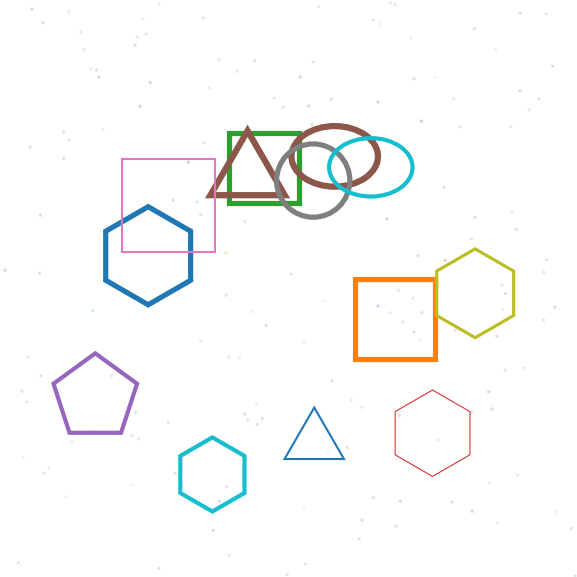[{"shape": "triangle", "thickness": 1, "radius": 0.3, "center": [0.544, 0.234]}, {"shape": "hexagon", "thickness": 2.5, "radius": 0.42, "center": [0.257, 0.556]}, {"shape": "square", "thickness": 2.5, "radius": 0.35, "center": [0.683, 0.447]}, {"shape": "square", "thickness": 2.5, "radius": 0.3, "center": [0.457, 0.708]}, {"shape": "hexagon", "thickness": 0.5, "radius": 0.37, "center": [0.749, 0.249]}, {"shape": "pentagon", "thickness": 2, "radius": 0.38, "center": [0.165, 0.311]}, {"shape": "triangle", "thickness": 3, "radius": 0.37, "center": [0.429, 0.698]}, {"shape": "oval", "thickness": 3, "radius": 0.37, "center": [0.58, 0.728]}, {"shape": "square", "thickness": 1, "radius": 0.4, "center": [0.292, 0.643]}, {"shape": "circle", "thickness": 2.5, "radius": 0.32, "center": [0.542, 0.686]}, {"shape": "hexagon", "thickness": 1.5, "radius": 0.38, "center": [0.823, 0.491]}, {"shape": "hexagon", "thickness": 2, "radius": 0.32, "center": [0.368, 0.178]}, {"shape": "oval", "thickness": 2, "radius": 0.36, "center": [0.642, 0.709]}]